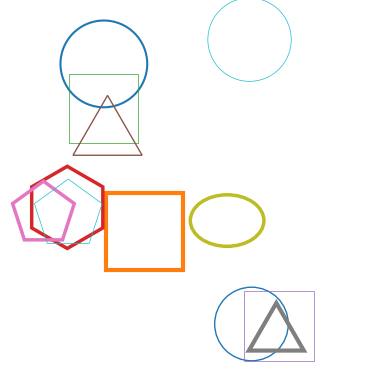[{"shape": "circle", "thickness": 1.5, "radius": 0.56, "center": [0.27, 0.834]}, {"shape": "circle", "thickness": 1, "radius": 0.48, "center": [0.653, 0.158]}, {"shape": "square", "thickness": 3, "radius": 0.5, "center": [0.376, 0.398]}, {"shape": "square", "thickness": 0.5, "radius": 0.45, "center": [0.268, 0.718]}, {"shape": "hexagon", "thickness": 2.5, "radius": 0.53, "center": [0.175, 0.461]}, {"shape": "square", "thickness": 0.5, "radius": 0.46, "center": [0.725, 0.153]}, {"shape": "triangle", "thickness": 1, "radius": 0.52, "center": [0.279, 0.649]}, {"shape": "pentagon", "thickness": 2.5, "radius": 0.42, "center": [0.113, 0.445]}, {"shape": "triangle", "thickness": 3, "radius": 0.41, "center": [0.718, 0.131]}, {"shape": "oval", "thickness": 2.5, "radius": 0.48, "center": [0.59, 0.427]}, {"shape": "pentagon", "thickness": 0.5, "radius": 0.46, "center": [0.177, 0.442]}, {"shape": "circle", "thickness": 0.5, "radius": 0.54, "center": [0.648, 0.897]}]